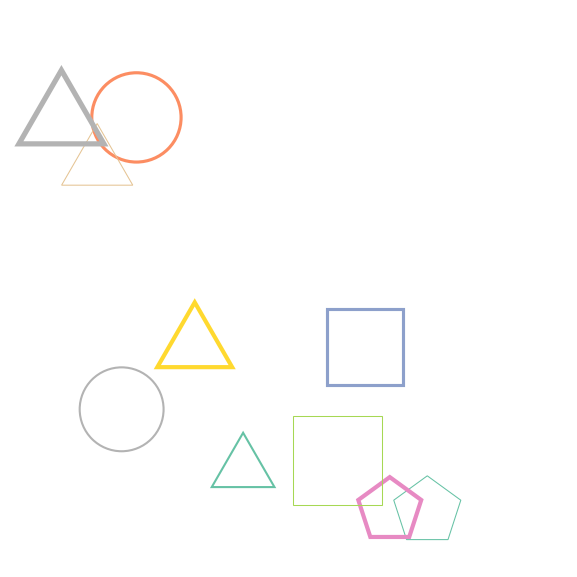[{"shape": "triangle", "thickness": 1, "radius": 0.31, "center": [0.421, 0.187]}, {"shape": "pentagon", "thickness": 0.5, "radius": 0.31, "center": [0.74, 0.114]}, {"shape": "circle", "thickness": 1.5, "radius": 0.39, "center": [0.236, 0.796]}, {"shape": "square", "thickness": 1.5, "radius": 0.33, "center": [0.632, 0.398]}, {"shape": "pentagon", "thickness": 2, "radius": 0.29, "center": [0.675, 0.116]}, {"shape": "square", "thickness": 0.5, "radius": 0.39, "center": [0.585, 0.201]}, {"shape": "triangle", "thickness": 2, "radius": 0.37, "center": [0.337, 0.401]}, {"shape": "triangle", "thickness": 0.5, "radius": 0.36, "center": [0.168, 0.714]}, {"shape": "circle", "thickness": 1, "radius": 0.36, "center": [0.211, 0.29]}, {"shape": "triangle", "thickness": 2.5, "radius": 0.43, "center": [0.106, 0.793]}]